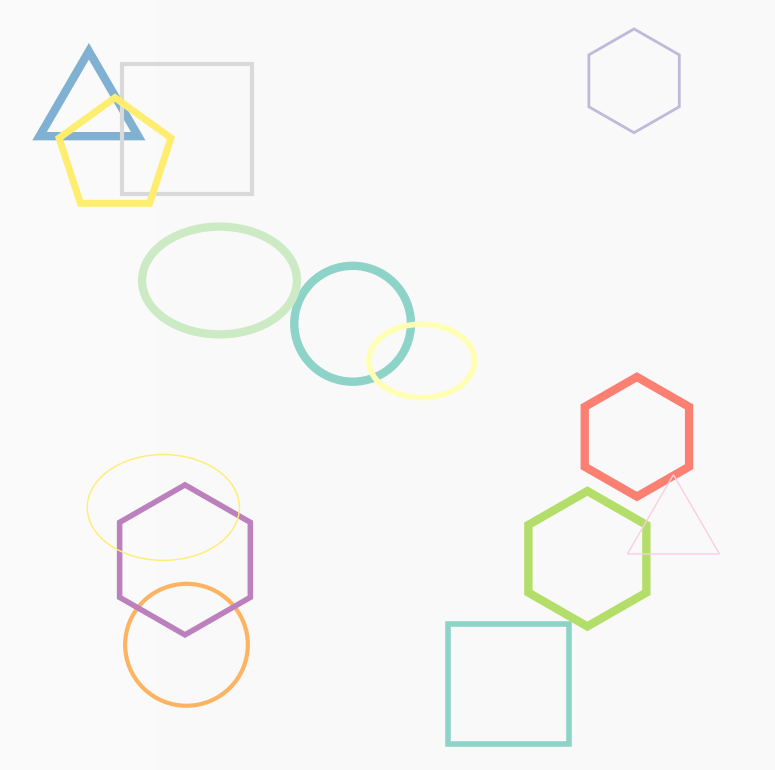[{"shape": "circle", "thickness": 3, "radius": 0.38, "center": [0.455, 0.58]}, {"shape": "square", "thickness": 2, "radius": 0.39, "center": [0.656, 0.112]}, {"shape": "oval", "thickness": 2, "radius": 0.34, "center": [0.544, 0.531]}, {"shape": "hexagon", "thickness": 1, "radius": 0.34, "center": [0.818, 0.895]}, {"shape": "hexagon", "thickness": 3, "radius": 0.39, "center": [0.822, 0.433]}, {"shape": "triangle", "thickness": 3, "radius": 0.37, "center": [0.115, 0.86]}, {"shape": "circle", "thickness": 1.5, "radius": 0.4, "center": [0.241, 0.163]}, {"shape": "hexagon", "thickness": 3, "radius": 0.44, "center": [0.758, 0.274]}, {"shape": "triangle", "thickness": 0.5, "radius": 0.34, "center": [0.869, 0.315]}, {"shape": "square", "thickness": 1.5, "radius": 0.42, "center": [0.241, 0.833]}, {"shape": "hexagon", "thickness": 2, "radius": 0.49, "center": [0.239, 0.273]}, {"shape": "oval", "thickness": 3, "radius": 0.5, "center": [0.283, 0.636]}, {"shape": "pentagon", "thickness": 2.5, "radius": 0.38, "center": [0.148, 0.797]}, {"shape": "oval", "thickness": 0.5, "radius": 0.49, "center": [0.211, 0.341]}]